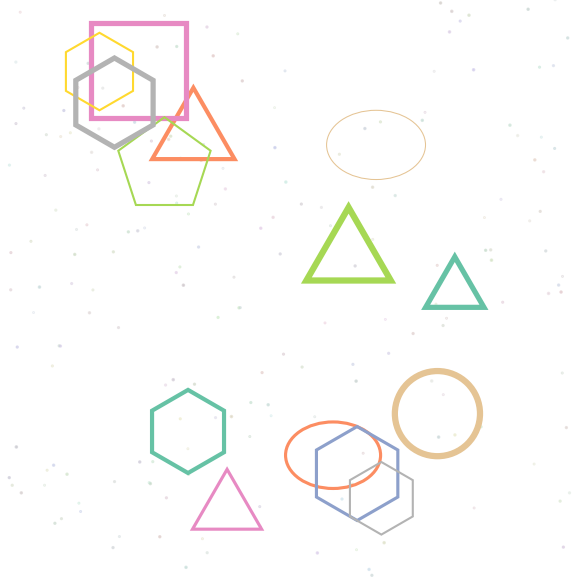[{"shape": "triangle", "thickness": 2.5, "radius": 0.29, "center": [0.788, 0.496]}, {"shape": "hexagon", "thickness": 2, "radius": 0.36, "center": [0.326, 0.252]}, {"shape": "oval", "thickness": 1.5, "radius": 0.41, "center": [0.577, 0.211]}, {"shape": "triangle", "thickness": 2, "radius": 0.41, "center": [0.335, 0.765]}, {"shape": "hexagon", "thickness": 1.5, "radius": 0.41, "center": [0.618, 0.179]}, {"shape": "square", "thickness": 2.5, "radius": 0.41, "center": [0.24, 0.877]}, {"shape": "triangle", "thickness": 1.5, "radius": 0.35, "center": [0.393, 0.117]}, {"shape": "triangle", "thickness": 3, "radius": 0.42, "center": [0.604, 0.556]}, {"shape": "pentagon", "thickness": 1, "radius": 0.42, "center": [0.285, 0.712]}, {"shape": "hexagon", "thickness": 1, "radius": 0.34, "center": [0.172, 0.875]}, {"shape": "oval", "thickness": 0.5, "radius": 0.43, "center": [0.651, 0.748]}, {"shape": "circle", "thickness": 3, "radius": 0.37, "center": [0.757, 0.283]}, {"shape": "hexagon", "thickness": 1, "radius": 0.31, "center": [0.66, 0.136]}, {"shape": "hexagon", "thickness": 2.5, "radius": 0.39, "center": [0.198, 0.821]}]